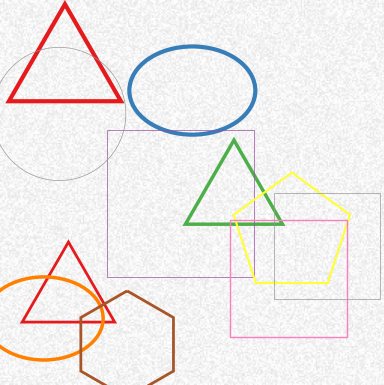[{"shape": "triangle", "thickness": 3, "radius": 0.84, "center": [0.169, 0.821]}, {"shape": "triangle", "thickness": 2, "radius": 0.69, "center": [0.178, 0.233]}, {"shape": "oval", "thickness": 3, "radius": 0.82, "center": [0.5, 0.765]}, {"shape": "triangle", "thickness": 2.5, "radius": 0.73, "center": [0.608, 0.49]}, {"shape": "square", "thickness": 0.5, "radius": 0.95, "center": [0.469, 0.471]}, {"shape": "oval", "thickness": 2.5, "radius": 0.77, "center": [0.114, 0.173]}, {"shape": "pentagon", "thickness": 1.5, "radius": 0.79, "center": [0.758, 0.393]}, {"shape": "hexagon", "thickness": 2, "radius": 0.69, "center": [0.33, 0.106]}, {"shape": "square", "thickness": 1, "radius": 0.76, "center": [0.749, 0.277]}, {"shape": "circle", "thickness": 0.5, "radius": 0.87, "center": [0.154, 0.704]}, {"shape": "square", "thickness": 0.5, "radius": 0.69, "center": [0.849, 0.362]}]